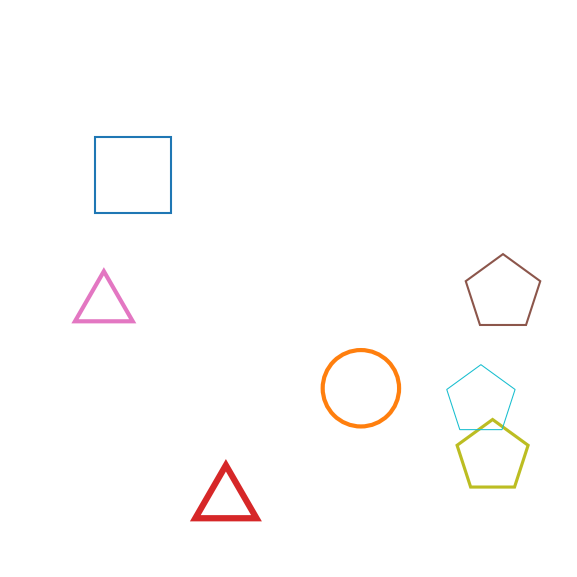[{"shape": "square", "thickness": 1, "radius": 0.33, "center": [0.231, 0.696]}, {"shape": "circle", "thickness": 2, "radius": 0.33, "center": [0.625, 0.327]}, {"shape": "triangle", "thickness": 3, "radius": 0.31, "center": [0.391, 0.132]}, {"shape": "pentagon", "thickness": 1, "radius": 0.34, "center": [0.871, 0.491]}, {"shape": "triangle", "thickness": 2, "radius": 0.29, "center": [0.18, 0.472]}, {"shape": "pentagon", "thickness": 1.5, "radius": 0.32, "center": [0.853, 0.208]}, {"shape": "pentagon", "thickness": 0.5, "radius": 0.31, "center": [0.833, 0.305]}]